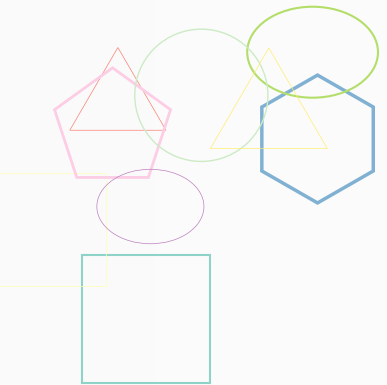[{"shape": "square", "thickness": 1.5, "radius": 0.83, "center": [0.377, 0.172]}, {"shape": "square", "thickness": 0.5, "radius": 0.74, "center": [0.127, 0.404]}, {"shape": "triangle", "thickness": 0.5, "radius": 0.72, "center": [0.304, 0.733]}, {"shape": "hexagon", "thickness": 2.5, "radius": 0.83, "center": [0.819, 0.639]}, {"shape": "oval", "thickness": 1.5, "radius": 0.84, "center": [0.807, 0.864]}, {"shape": "pentagon", "thickness": 2, "radius": 0.79, "center": [0.29, 0.666]}, {"shape": "oval", "thickness": 0.5, "radius": 0.69, "center": [0.388, 0.464]}, {"shape": "circle", "thickness": 1, "radius": 0.86, "center": [0.52, 0.752]}, {"shape": "triangle", "thickness": 0.5, "radius": 0.87, "center": [0.694, 0.701]}]